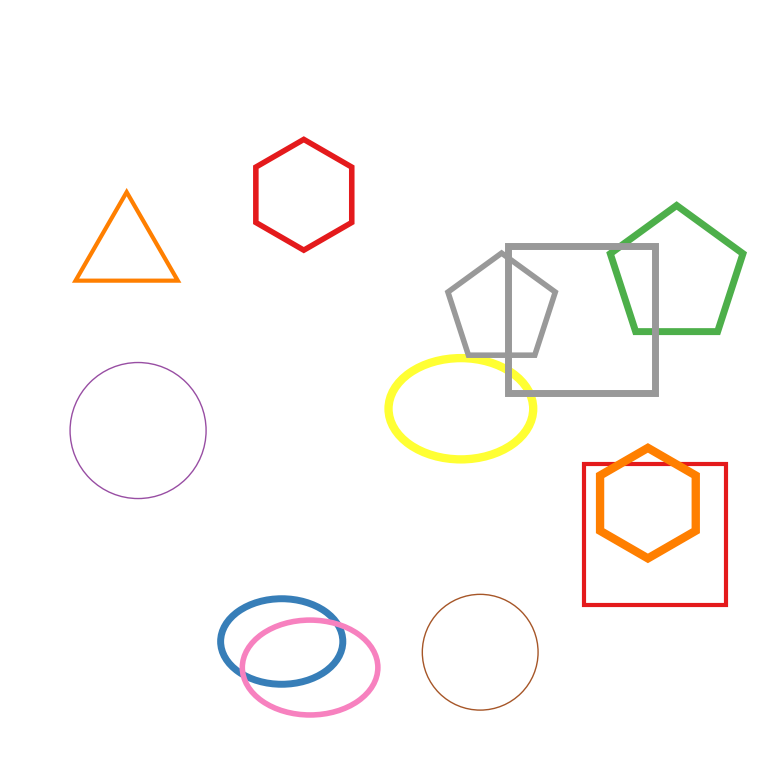[{"shape": "square", "thickness": 1.5, "radius": 0.46, "center": [0.851, 0.306]}, {"shape": "hexagon", "thickness": 2, "radius": 0.36, "center": [0.395, 0.747]}, {"shape": "oval", "thickness": 2.5, "radius": 0.4, "center": [0.366, 0.167]}, {"shape": "pentagon", "thickness": 2.5, "radius": 0.45, "center": [0.879, 0.643]}, {"shape": "circle", "thickness": 0.5, "radius": 0.44, "center": [0.179, 0.441]}, {"shape": "hexagon", "thickness": 3, "radius": 0.36, "center": [0.841, 0.347]}, {"shape": "triangle", "thickness": 1.5, "radius": 0.38, "center": [0.165, 0.674]}, {"shape": "oval", "thickness": 3, "radius": 0.47, "center": [0.599, 0.469]}, {"shape": "circle", "thickness": 0.5, "radius": 0.38, "center": [0.624, 0.153]}, {"shape": "oval", "thickness": 2, "radius": 0.44, "center": [0.403, 0.133]}, {"shape": "square", "thickness": 2.5, "radius": 0.48, "center": [0.755, 0.585]}, {"shape": "pentagon", "thickness": 2, "radius": 0.37, "center": [0.651, 0.598]}]